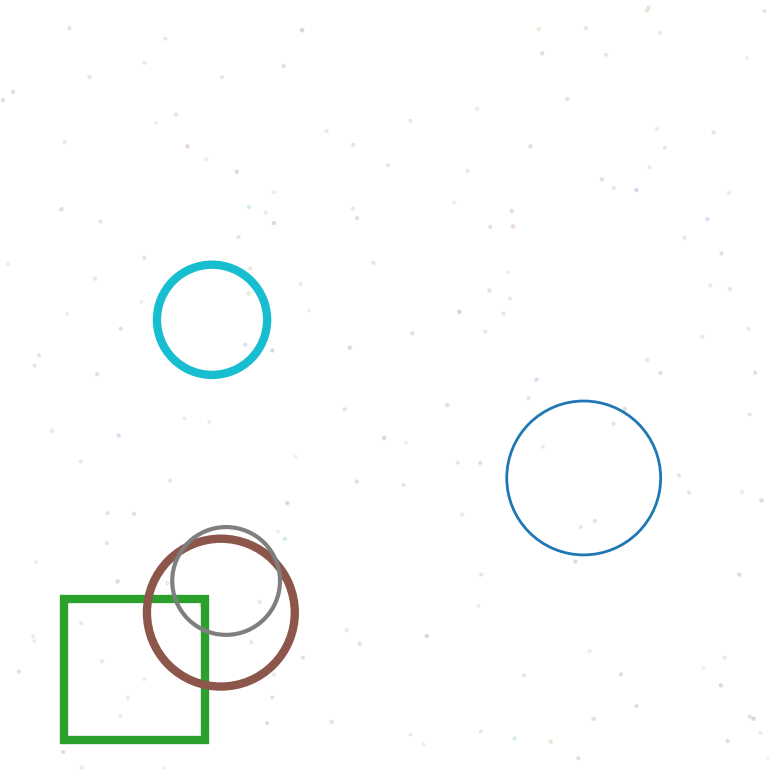[{"shape": "circle", "thickness": 1, "radius": 0.5, "center": [0.758, 0.379]}, {"shape": "square", "thickness": 3, "radius": 0.46, "center": [0.174, 0.131]}, {"shape": "circle", "thickness": 3, "radius": 0.48, "center": [0.287, 0.204]}, {"shape": "circle", "thickness": 1.5, "radius": 0.35, "center": [0.294, 0.246]}, {"shape": "circle", "thickness": 3, "radius": 0.36, "center": [0.275, 0.585]}]